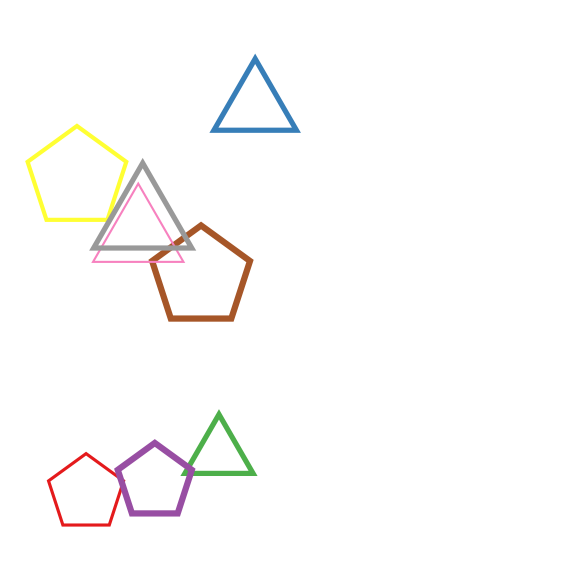[{"shape": "pentagon", "thickness": 1.5, "radius": 0.34, "center": [0.149, 0.145]}, {"shape": "triangle", "thickness": 2.5, "radius": 0.41, "center": [0.442, 0.815]}, {"shape": "triangle", "thickness": 2.5, "radius": 0.34, "center": [0.379, 0.213]}, {"shape": "pentagon", "thickness": 3, "radius": 0.34, "center": [0.268, 0.165]}, {"shape": "pentagon", "thickness": 2, "radius": 0.45, "center": [0.133, 0.691]}, {"shape": "pentagon", "thickness": 3, "radius": 0.45, "center": [0.348, 0.52]}, {"shape": "triangle", "thickness": 1, "radius": 0.45, "center": [0.239, 0.591]}, {"shape": "triangle", "thickness": 2.5, "radius": 0.49, "center": [0.247, 0.619]}]